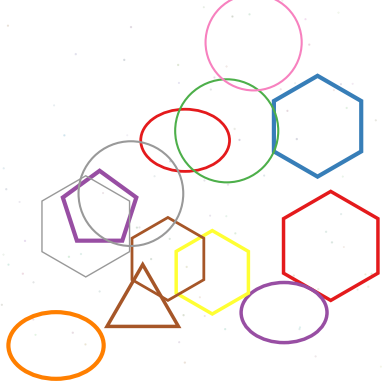[{"shape": "oval", "thickness": 2, "radius": 0.58, "center": [0.481, 0.636]}, {"shape": "hexagon", "thickness": 2.5, "radius": 0.71, "center": [0.859, 0.361]}, {"shape": "hexagon", "thickness": 3, "radius": 0.65, "center": [0.825, 0.672]}, {"shape": "circle", "thickness": 1.5, "radius": 0.67, "center": [0.589, 0.66]}, {"shape": "pentagon", "thickness": 3, "radius": 0.5, "center": [0.259, 0.456]}, {"shape": "oval", "thickness": 2.5, "radius": 0.56, "center": [0.738, 0.188]}, {"shape": "oval", "thickness": 3, "radius": 0.62, "center": [0.146, 0.103]}, {"shape": "hexagon", "thickness": 2.5, "radius": 0.54, "center": [0.551, 0.293]}, {"shape": "triangle", "thickness": 2.5, "radius": 0.54, "center": [0.371, 0.206]}, {"shape": "hexagon", "thickness": 2, "radius": 0.54, "center": [0.436, 0.327]}, {"shape": "circle", "thickness": 1.5, "radius": 0.62, "center": [0.659, 0.89]}, {"shape": "circle", "thickness": 1.5, "radius": 0.68, "center": [0.34, 0.497]}, {"shape": "hexagon", "thickness": 1, "radius": 0.66, "center": [0.223, 0.412]}]